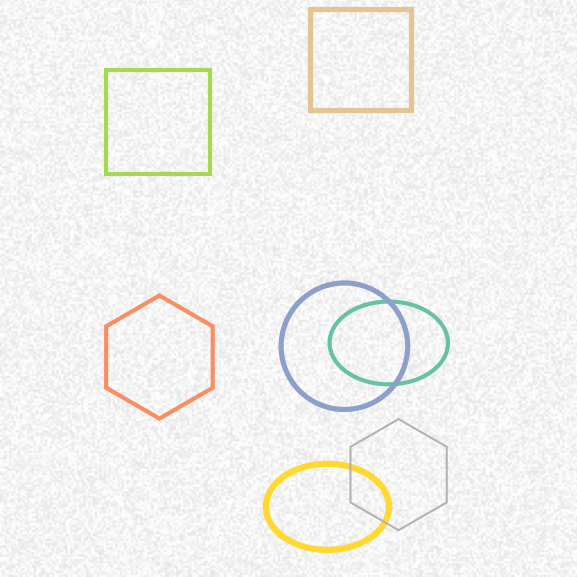[{"shape": "oval", "thickness": 2, "radius": 0.51, "center": [0.673, 0.405]}, {"shape": "hexagon", "thickness": 2, "radius": 0.53, "center": [0.276, 0.381]}, {"shape": "circle", "thickness": 2.5, "radius": 0.55, "center": [0.596, 0.4]}, {"shape": "square", "thickness": 2, "radius": 0.45, "center": [0.273, 0.788]}, {"shape": "oval", "thickness": 3, "radius": 0.53, "center": [0.567, 0.122]}, {"shape": "square", "thickness": 2.5, "radius": 0.44, "center": [0.624, 0.896]}, {"shape": "hexagon", "thickness": 1, "radius": 0.48, "center": [0.69, 0.177]}]